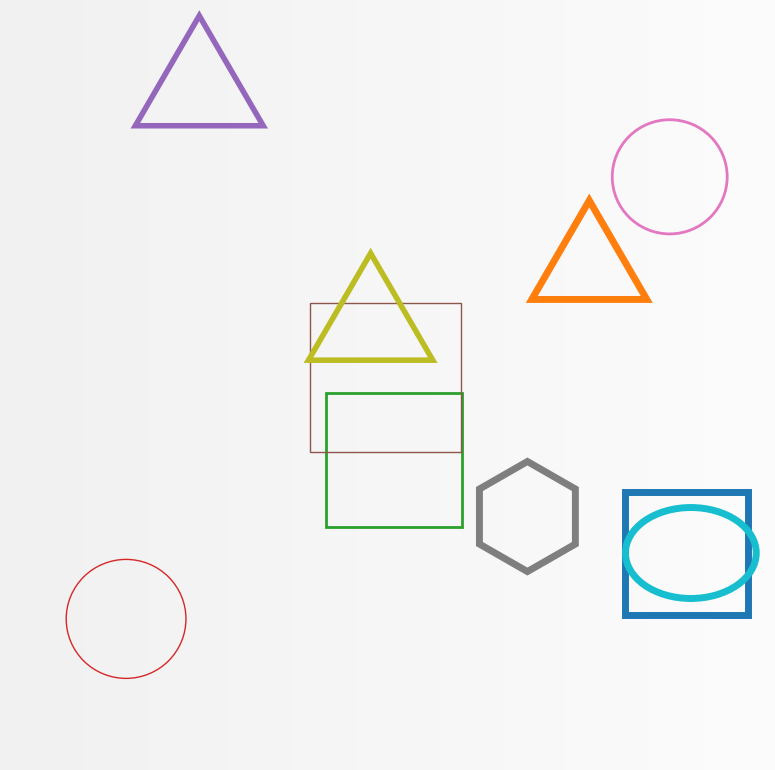[{"shape": "square", "thickness": 2.5, "radius": 0.4, "center": [0.886, 0.282]}, {"shape": "triangle", "thickness": 2.5, "radius": 0.43, "center": [0.76, 0.654]}, {"shape": "square", "thickness": 1, "radius": 0.44, "center": [0.508, 0.403]}, {"shape": "circle", "thickness": 0.5, "radius": 0.39, "center": [0.163, 0.196]}, {"shape": "triangle", "thickness": 2, "radius": 0.48, "center": [0.257, 0.884]}, {"shape": "square", "thickness": 0.5, "radius": 0.48, "center": [0.497, 0.509]}, {"shape": "circle", "thickness": 1, "radius": 0.37, "center": [0.864, 0.77]}, {"shape": "hexagon", "thickness": 2.5, "radius": 0.36, "center": [0.681, 0.329]}, {"shape": "triangle", "thickness": 2, "radius": 0.46, "center": [0.478, 0.579]}, {"shape": "oval", "thickness": 2.5, "radius": 0.42, "center": [0.891, 0.282]}]